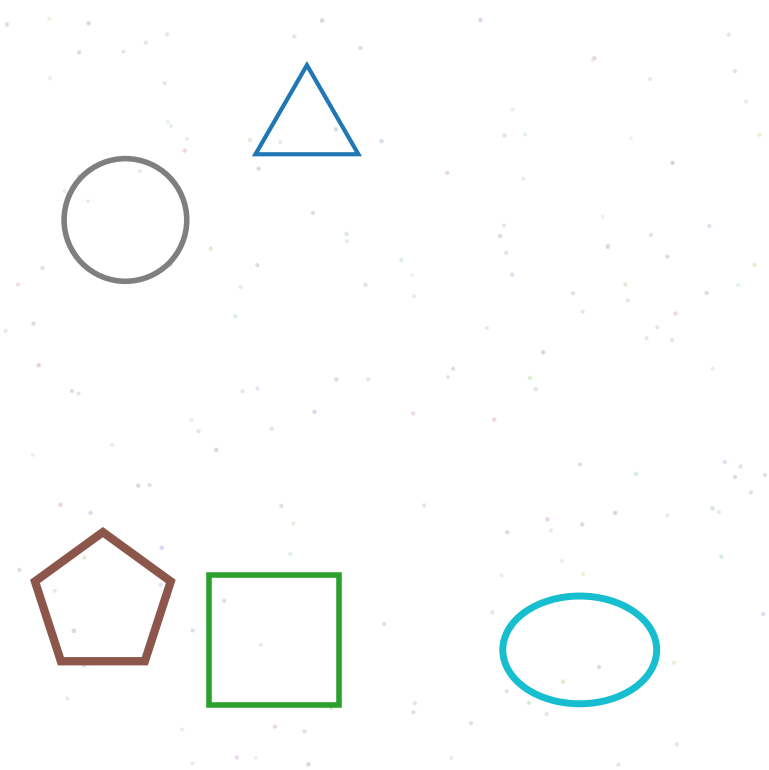[{"shape": "triangle", "thickness": 1.5, "radius": 0.39, "center": [0.399, 0.838]}, {"shape": "square", "thickness": 2, "radius": 0.42, "center": [0.356, 0.168]}, {"shape": "pentagon", "thickness": 3, "radius": 0.46, "center": [0.134, 0.216]}, {"shape": "circle", "thickness": 2, "radius": 0.4, "center": [0.163, 0.714]}, {"shape": "oval", "thickness": 2.5, "radius": 0.5, "center": [0.753, 0.156]}]